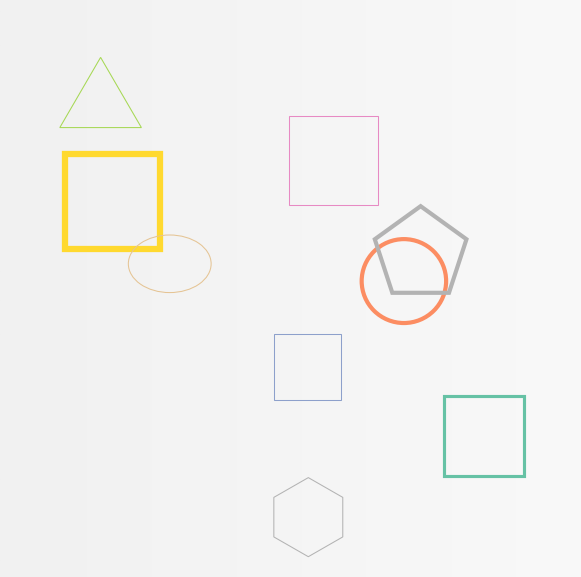[{"shape": "square", "thickness": 1.5, "radius": 0.35, "center": [0.833, 0.244]}, {"shape": "circle", "thickness": 2, "radius": 0.36, "center": [0.695, 0.512]}, {"shape": "square", "thickness": 0.5, "radius": 0.29, "center": [0.529, 0.364]}, {"shape": "square", "thickness": 0.5, "radius": 0.39, "center": [0.574, 0.721]}, {"shape": "triangle", "thickness": 0.5, "radius": 0.41, "center": [0.173, 0.819]}, {"shape": "square", "thickness": 3, "radius": 0.41, "center": [0.193, 0.65]}, {"shape": "oval", "thickness": 0.5, "radius": 0.36, "center": [0.292, 0.542]}, {"shape": "pentagon", "thickness": 2, "radius": 0.41, "center": [0.724, 0.559]}, {"shape": "hexagon", "thickness": 0.5, "radius": 0.34, "center": [0.53, 0.104]}]